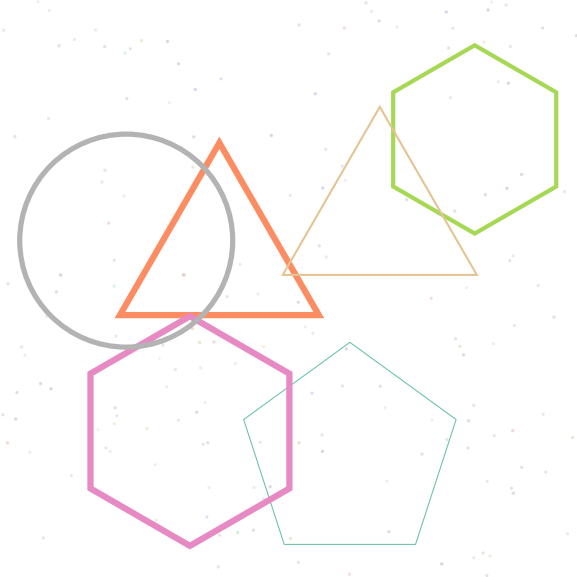[{"shape": "pentagon", "thickness": 0.5, "radius": 0.97, "center": [0.606, 0.213]}, {"shape": "triangle", "thickness": 3, "radius": 0.99, "center": [0.38, 0.553]}, {"shape": "hexagon", "thickness": 3, "radius": 0.99, "center": [0.329, 0.253]}, {"shape": "hexagon", "thickness": 2, "radius": 0.82, "center": [0.822, 0.758]}, {"shape": "triangle", "thickness": 1, "radius": 0.97, "center": [0.658, 0.62]}, {"shape": "circle", "thickness": 2.5, "radius": 0.92, "center": [0.219, 0.582]}]